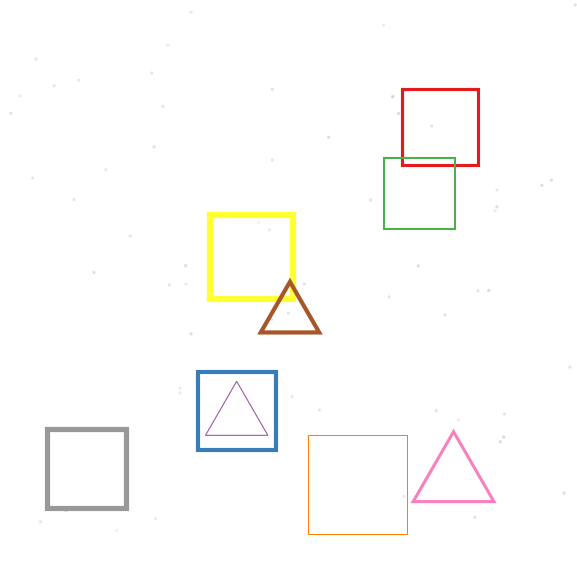[{"shape": "square", "thickness": 1.5, "radius": 0.33, "center": [0.761, 0.779]}, {"shape": "square", "thickness": 2, "radius": 0.34, "center": [0.41, 0.287]}, {"shape": "square", "thickness": 1, "radius": 0.31, "center": [0.726, 0.665]}, {"shape": "triangle", "thickness": 0.5, "radius": 0.31, "center": [0.41, 0.276]}, {"shape": "square", "thickness": 0.5, "radius": 0.43, "center": [0.619, 0.16]}, {"shape": "square", "thickness": 3, "radius": 0.36, "center": [0.435, 0.554]}, {"shape": "triangle", "thickness": 2, "radius": 0.29, "center": [0.502, 0.453]}, {"shape": "triangle", "thickness": 1.5, "radius": 0.4, "center": [0.785, 0.171]}, {"shape": "square", "thickness": 2.5, "radius": 0.34, "center": [0.149, 0.188]}]